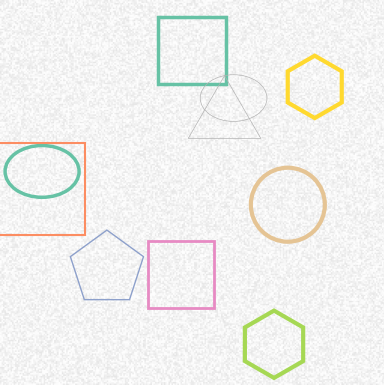[{"shape": "oval", "thickness": 2.5, "radius": 0.48, "center": [0.109, 0.555]}, {"shape": "square", "thickness": 2.5, "radius": 0.44, "center": [0.499, 0.869]}, {"shape": "square", "thickness": 1.5, "radius": 0.6, "center": [0.102, 0.509]}, {"shape": "pentagon", "thickness": 1, "radius": 0.5, "center": [0.278, 0.302]}, {"shape": "square", "thickness": 2, "radius": 0.43, "center": [0.47, 0.288]}, {"shape": "hexagon", "thickness": 3, "radius": 0.44, "center": [0.712, 0.106]}, {"shape": "hexagon", "thickness": 3, "radius": 0.4, "center": [0.818, 0.774]}, {"shape": "circle", "thickness": 3, "radius": 0.48, "center": [0.748, 0.468]}, {"shape": "triangle", "thickness": 0.5, "radius": 0.54, "center": [0.583, 0.695]}, {"shape": "oval", "thickness": 0.5, "radius": 0.43, "center": [0.607, 0.745]}]